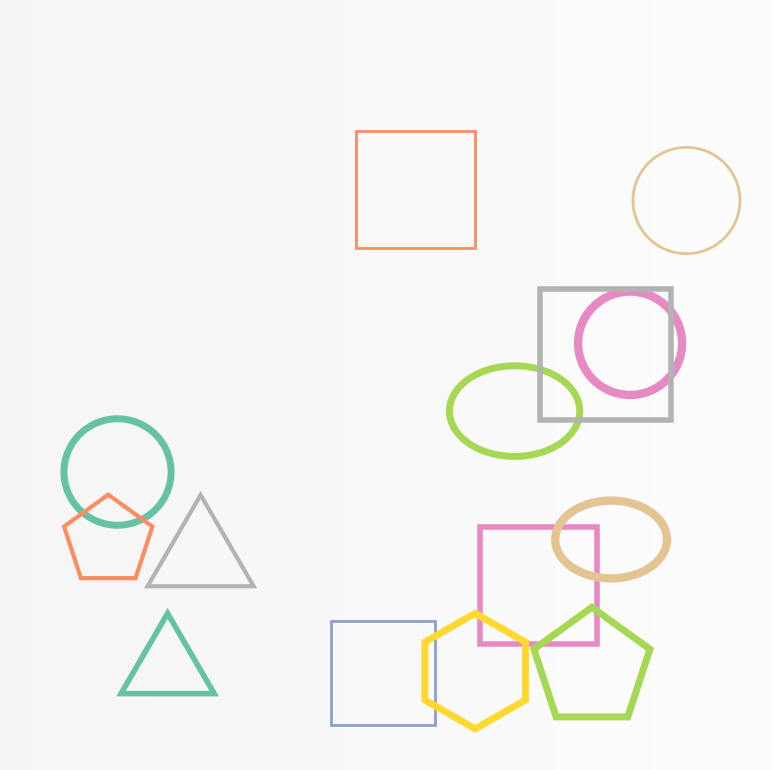[{"shape": "triangle", "thickness": 2, "radius": 0.35, "center": [0.216, 0.134]}, {"shape": "circle", "thickness": 2.5, "radius": 0.35, "center": [0.152, 0.387]}, {"shape": "square", "thickness": 1, "radius": 0.38, "center": [0.536, 0.754]}, {"shape": "pentagon", "thickness": 1.5, "radius": 0.3, "center": [0.14, 0.298]}, {"shape": "square", "thickness": 1, "radius": 0.34, "center": [0.494, 0.126]}, {"shape": "square", "thickness": 2, "radius": 0.38, "center": [0.695, 0.239]}, {"shape": "circle", "thickness": 3, "radius": 0.34, "center": [0.813, 0.554]}, {"shape": "oval", "thickness": 2.5, "radius": 0.42, "center": [0.664, 0.466]}, {"shape": "pentagon", "thickness": 2.5, "radius": 0.39, "center": [0.764, 0.133]}, {"shape": "hexagon", "thickness": 2.5, "radius": 0.38, "center": [0.613, 0.128]}, {"shape": "oval", "thickness": 3, "radius": 0.36, "center": [0.789, 0.299]}, {"shape": "circle", "thickness": 1, "radius": 0.35, "center": [0.886, 0.74]}, {"shape": "square", "thickness": 2, "radius": 0.42, "center": [0.781, 0.54]}, {"shape": "triangle", "thickness": 1.5, "radius": 0.4, "center": [0.259, 0.278]}]